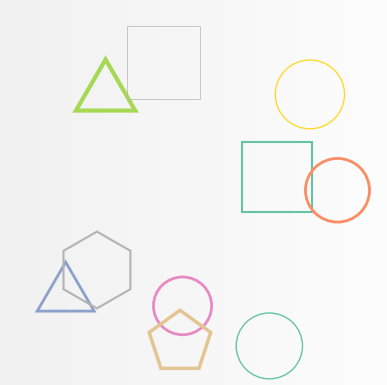[{"shape": "circle", "thickness": 1, "radius": 0.43, "center": [0.695, 0.101]}, {"shape": "square", "thickness": 1.5, "radius": 0.45, "center": [0.714, 0.541]}, {"shape": "circle", "thickness": 2, "radius": 0.41, "center": [0.871, 0.506]}, {"shape": "triangle", "thickness": 2, "radius": 0.42, "center": [0.17, 0.234]}, {"shape": "circle", "thickness": 2, "radius": 0.38, "center": [0.471, 0.206]}, {"shape": "triangle", "thickness": 3, "radius": 0.44, "center": [0.272, 0.757]}, {"shape": "circle", "thickness": 1, "radius": 0.45, "center": [0.8, 0.755]}, {"shape": "pentagon", "thickness": 2.5, "radius": 0.42, "center": [0.464, 0.111]}, {"shape": "square", "thickness": 0.5, "radius": 0.48, "center": [0.422, 0.838]}, {"shape": "hexagon", "thickness": 1.5, "radius": 0.5, "center": [0.25, 0.299]}]